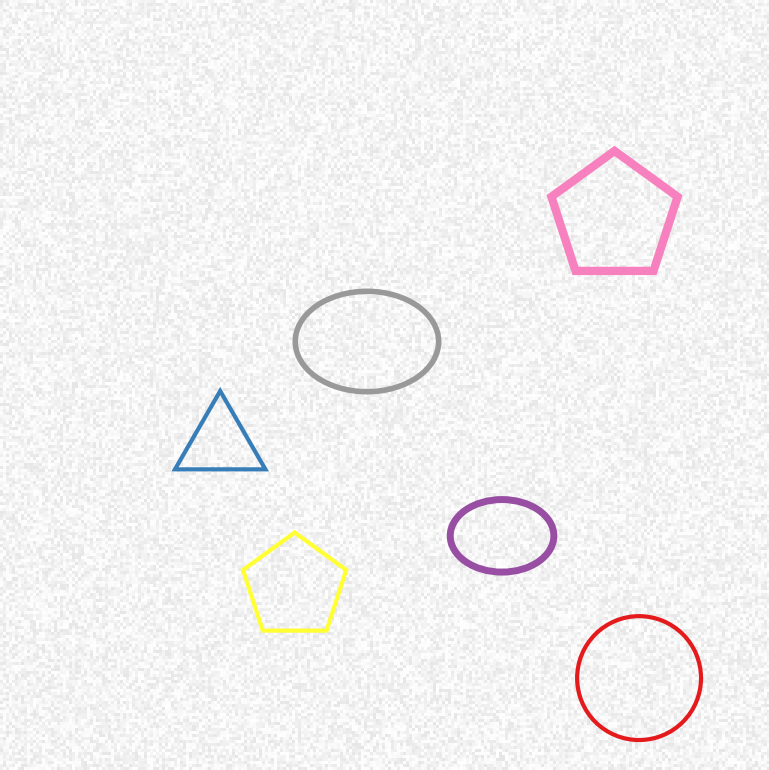[{"shape": "circle", "thickness": 1.5, "radius": 0.4, "center": [0.83, 0.119]}, {"shape": "triangle", "thickness": 1.5, "radius": 0.34, "center": [0.286, 0.424]}, {"shape": "oval", "thickness": 2.5, "radius": 0.34, "center": [0.652, 0.304]}, {"shape": "pentagon", "thickness": 1.5, "radius": 0.35, "center": [0.383, 0.238]}, {"shape": "pentagon", "thickness": 3, "radius": 0.43, "center": [0.798, 0.718]}, {"shape": "oval", "thickness": 2, "radius": 0.47, "center": [0.477, 0.556]}]